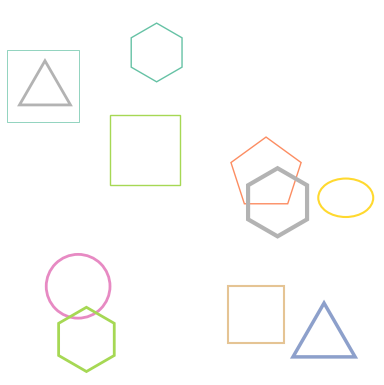[{"shape": "square", "thickness": 0.5, "radius": 0.47, "center": [0.112, 0.776]}, {"shape": "hexagon", "thickness": 1, "radius": 0.38, "center": [0.407, 0.864]}, {"shape": "pentagon", "thickness": 1, "radius": 0.48, "center": [0.691, 0.548]}, {"shape": "triangle", "thickness": 2.5, "radius": 0.47, "center": [0.842, 0.12]}, {"shape": "circle", "thickness": 2, "radius": 0.41, "center": [0.203, 0.256]}, {"shape": "hexagon", "thickness": 2, "radius": 0.42, "center": [0.225, 0.118]}, {"shape": "square", "thickness": 1, "radius": 0.46, "center": [0.377, 0.61]}, {"shape": "oval", "thickness": 1.5, "radius": 0.36, "center": [0.898, 0.486]}, {"shape": "square", "thickness": 1.5, "radius": 0.37, "center": [0.664, 0.183]}, {"shape": "hexagon", "thickness": 3, "radius": 0.44, "center": [0.721, 0.475]}, {"shape": "triangle", "thickness": 2, "radius": 0.38, "center": [0.117, 0.766]}]